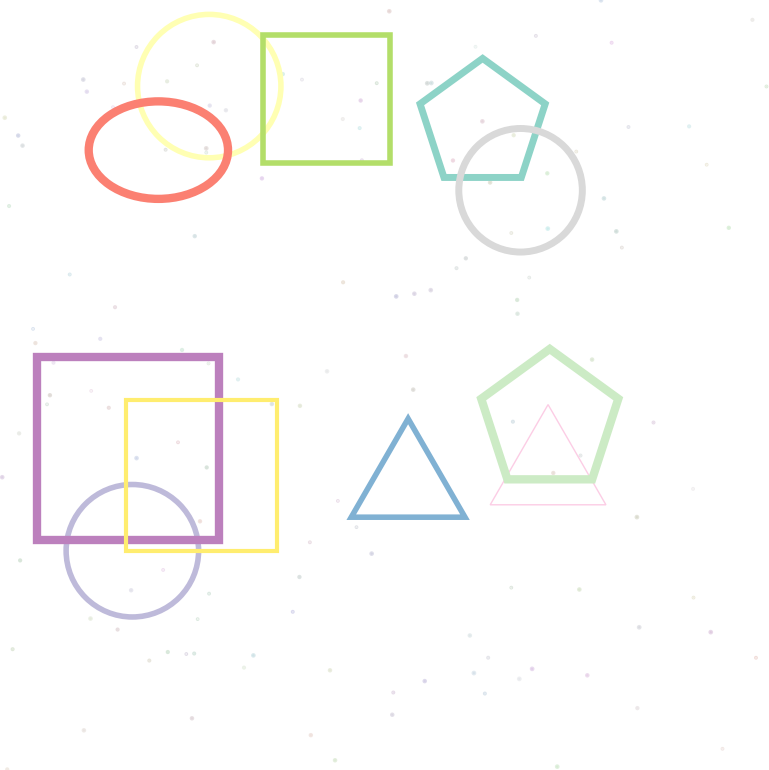[{"shape": "pentagon", "thickness": 2.5, "radius": 0.43, "center": [0.627, 0.839]}, {"shape": "circle", "thickness": 2, "radius": 0.47, "center": [0.272, 0.888]}, {"shape": "circle", "thickness": 2, "radius": 0.43, "center": [0.172, 0.285]}, {"shape": "oval", "thickness": 3, "radius": 0.45, "center": [0.206, 0.805]}, {"shape": "triangle", "thickness": 2, "radius": 0.43, "center": [0.53, 0.371]}, {"shape": "square", "thickness": 2, "radius": 0.41, "center": [0.424, 0.871]}, {"shape": "triangle", "thickness": 0.5, "radius": 0.43, "center": [0.712, 0.388]}, {"shape": "circle", "thickness": 2.5, "radius": 0.4, "center": [0.676, 0.753]}, {"shape": "square", "thickness": 3, "radius": 0.59, "center": [0.166, 0.417]}, {"shape": "pentagon", "thickness": 3, "radius": 0.47, "center": [0.714, 0.453]}, {"shape": "square", "thickness": 1.5, "radius": 0.49, "center": [0.262, 0.383]}]